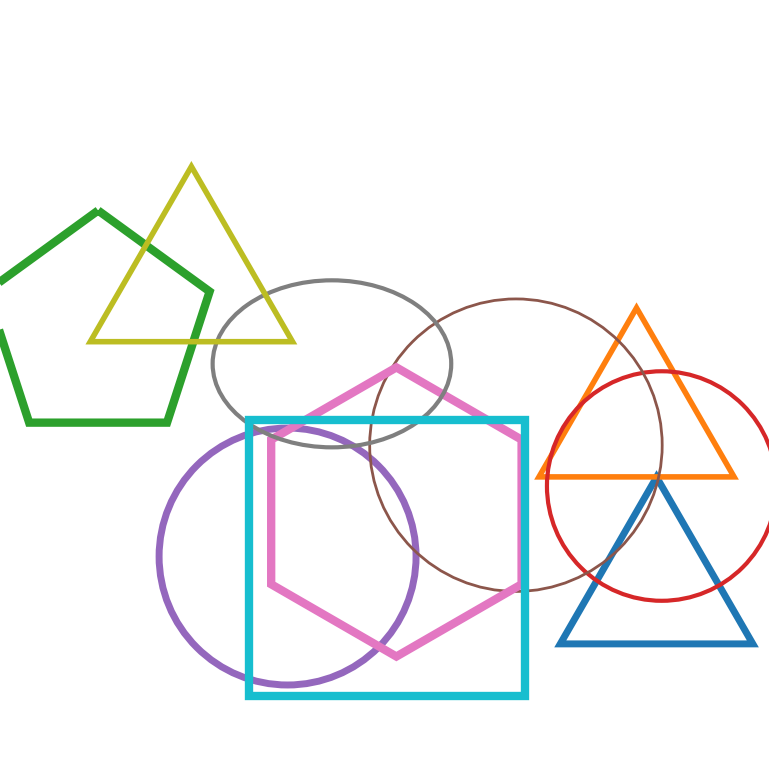[{"shape": "triangle", "thickness": 2.5, "radius": 0.72, "center": [0.853, 0.236]}, {"shape": "triangle", "thickness": 2, "radius": 0.73, "center": [0.827, 0.454]}, {"shape": "pentagon", "thickness": 3, "radius": 0.76, "center": [0.127, 0.574]}, {"shape": "circle", "thickness": 1.5, "radius": 0.75, "center": [0.859, 0.369]}, {"shape": "circle", "thickness": 2.5, "radius": 0.83, "center": [0.373, 0.277]}, {"shape": "circle", "thickness": 1, "radius": 0.95, "center": [0.67, 0.422]}, {"shape": "hexagon", "thickness": 3, "radius": 0.94, "center": [0.515, 0.335]}, {"shape": "oval", "thickness": 1.5, "radius": 0.77, "center": [0.431, 0.527]}, {"shape": "triangle", "thickness": 2, "radius": 0.76, "center": [0.249, 0.632]}, {"shape": "square", "thickness": 3, "radius": 0.9, "center": [0.503, 0.275]}]